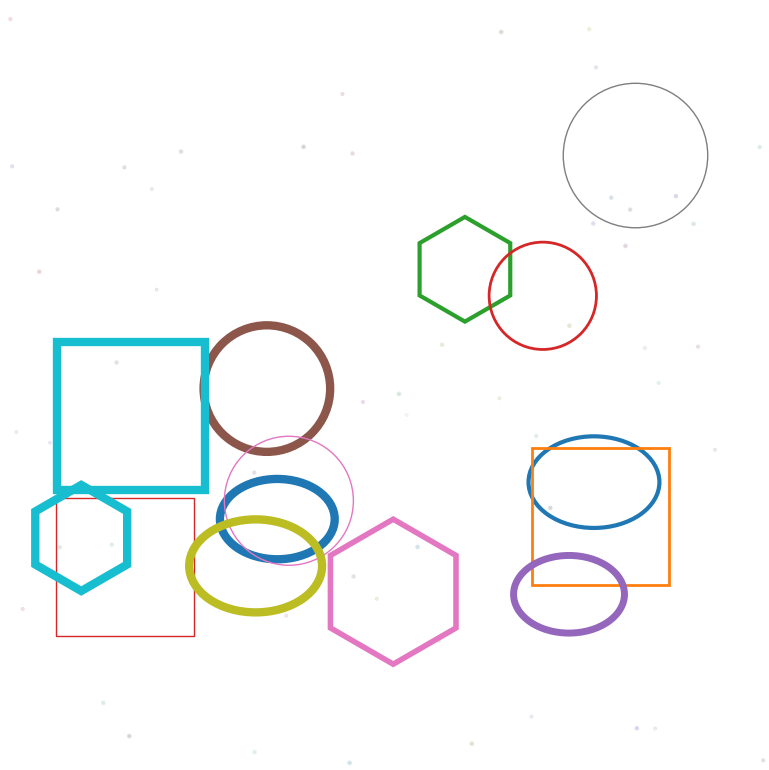[{"shape": "oval", "thickness": 3, "radius": 0.37, "center": [0.36, 0.326]}, {"shape": "oval", "thickness": 1.5, "radius": 0.42, "center": [0.771, 0.374]}, {"shape": "square", "thickness": 1, "radius": 0.44, "center": [0.78, 0.33]}, {"shape": "hexagon", "thickness": 1.5, "radius": 0.34, "center": [0.604, 0.65]}, {"shape": "square", "thickness": 0.5, "radius": 0.45, "center": [0.163, 0.264]}, {"shape": "circle", "thickness": 1, "radius": 0.35, "center": [0.705, 0.616]}, {"shape": "oval", "thickness": 2.5, "radius": 0.36, "center": [0.739, 0.228]}, {"shape": "circle", "thickness": 3, "radius": 0.41, "center": [0.347, 0.495]}, {"shape": "circle", "thickness": 0.5, "radius": 0.42, "center": [0.375, 0.35]}, {"shape": "hexagon", "thickness": 2, "radius": 0.47, "center": [0.511, 0.232]}, {"shape": "circle", "thickness": 0.5, "radius": 0.47, "center": [0.825, 0.798]}, {"shape": "oval", "thickness": 3, "radius": 0.43, "center": [0.332, 0.265]}, {"shape": "square", "thickness": 3, "radius": 0.48, "center": [0.17, 0.46]}, {"shape": "hexagon", "thickness": 3, "radius": 0.34, "center": [0.105, 0.301]}]